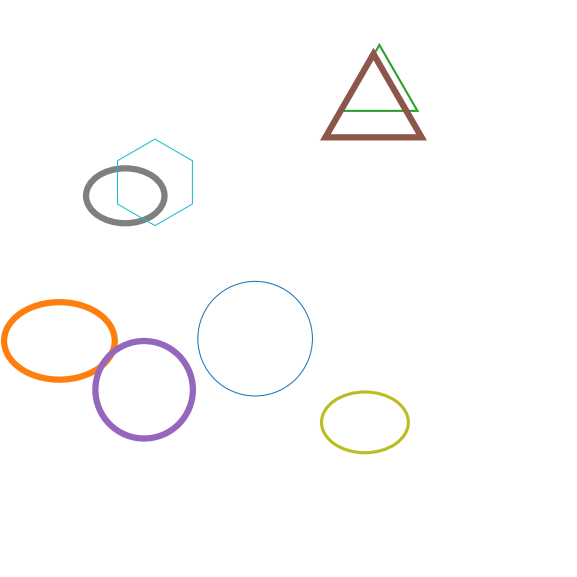[{"shape": "circle", "thickness": 0.5, "radius": 0.5, "center": [0.442, 0.413]}, {"shape": "oval", "thickness": 3, "radius": 0.48, "center": [0.103, 0.409]}, {"shape": "triangle", "thickness": 1, "radius": 0.38, "center": [0.657, 0.845]}, {"shape": "circle", "thickness": 3, "radius": 0.42, "center": [0.25, 0.324]}, {"shape": "triangle", "thickness": 3, "radius": 0.48, "center": [0.647, 0.809]}, {"shape": "oval", "thickness": 3, "radius": 0.34, "center": [0.217, 0.66]}, {"shape": "oval", "thickness": 1.5, "radius": 0.38, "center": [0.632, 0.268]}, {"shape": "hexagon", "thickness": 0.5, "radius": 0.37, "center": [0.268, 0.683]}]